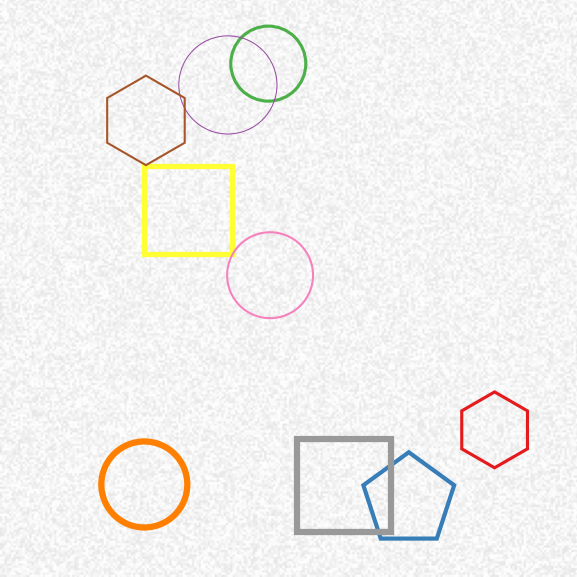[{"shape": "hexagon", "thickness": 1.5, "radius": 0.33, "center": [0.856, 0.255]}, {"shape": "pentagon", "thickness": 2, "radius": 0.41, "center": [0.708, 0.133]}, {"shape": "circle", "thickness": 1.5, "radius": 0.32, "center": [0.465, 0.889]}, {"shape": "circle", "thickness": 0.5, "radius": 0.42, "center": [0.395, 0.852]}, {"shape": "circle", "thickness": 3, "radius": 0.37, "center": [0.25, 0.16]}, {"shape": "square", "thickness": 2.5, "radius": 0.38, "center": [0.326, 0.636]}, {"shape": "hexagon", "thickness": 1, "radius": 0.39, "center": [0.253, 0.791]}, {"shape": "circle", "thickness": 1, "radius": 0.37, "center": [0.468, 0.523]}, {"shape": "square", "thickness": 3, "radius": 0.4, "center": [0.595, 0.158]}]